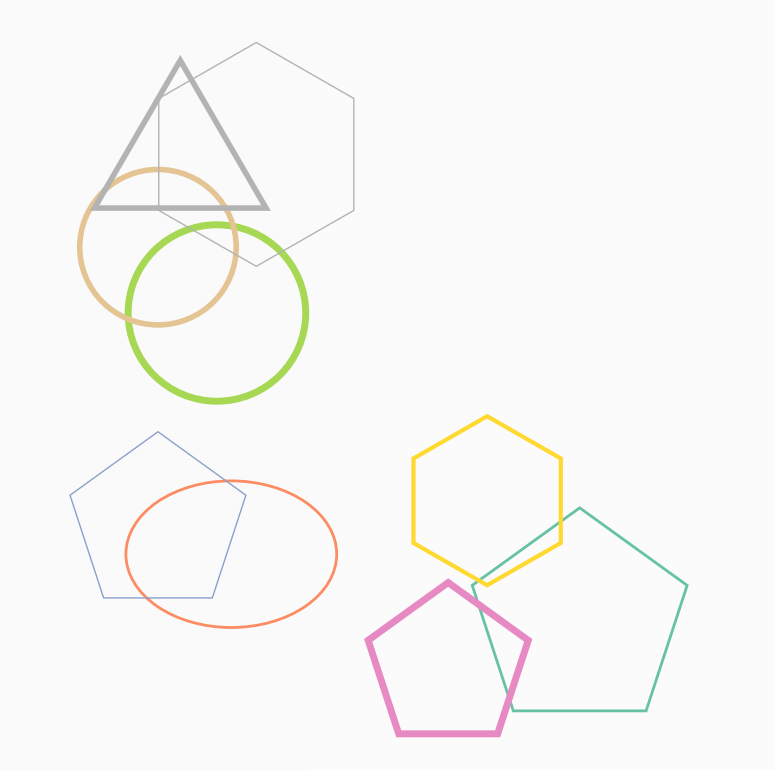[{"shape": "pentagon", "thickness": 1, "radius": 0.73, "center": [0.748, 0.195]}, {"shape": "oval", "thickness": 1, "radius": 0.68, "center": [0.298, 0.28]}, {"shape": "pentagon", "thickness": 0.5, "radius": 0.6, "center": [0.204, 0.32]}, {"shape": "pentagon", "thickness": 2.5, "radius": 0.54, "center": [0.578, 0.135]}, {"shape": "circle", "thickness": 2.5, "radius": 0.57, "center": [0.28, 0.594]}, {"shape": "hexagon", "thickness": 1.5, "radius": 0.55, "center": [0.629, 0.35]}, {"shape": "circle", "thickness": 2, "radius": 0.5, "center": [0.204, 0.679]}, {"shape": "triangle", "thickness": 2, "radius": 0.64, "center": [0.233, 0.794]}, {"shape": "hexagon", "thickness": 0.5, "radius": 0.73, "center": [0.331, 0.799]}]